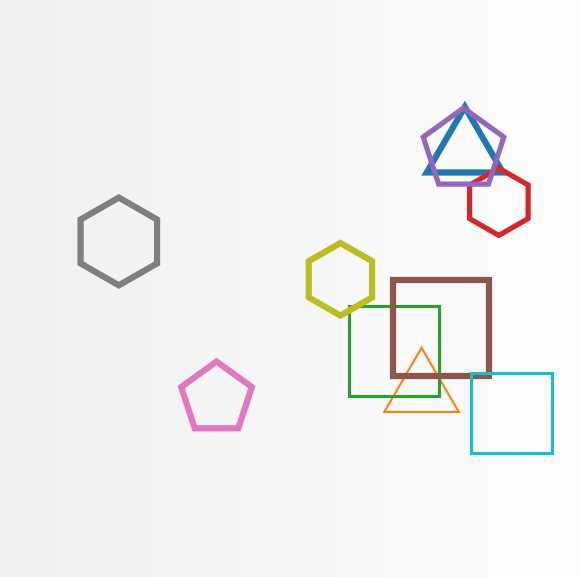[{"shape": "triangle", "thickness": 3, "radius": 0.38, "center": [0.8, 0.738]}, {"shape": "triangle", "thickness": 1, "radius": 0.37, "center": [0.725, 0.323]}, {"shape": "square", "thickness": 1.5, "radius": 0.39, "center": [0.678, 0.392]}, {"shape": "hexagon", "thickness": 2.5, "radius": 0.29, "center": [0.858, 0.65]}, {"shape": "pentagon", "thickness": 2.5, "radius": 0.36, "center": [0.798, 0.739]}, {"shape": "square", "thickness": 3, "radius": 0.41, "center": [0.758, 0.431]}, {"shape": "pentagon", "thickness": 3, "radius": 0.32, "center": [0.373, 0.309]}, {"shape": "hexagon", "thickness": 3, "radius": 0.38, "center": [0.204, 0.581]}, {"shape": "hexagon", "thickness": 3, "radius": 0.31, "center": [0.586, 0.515]}, {"shape": "square", "thickness": 1.5, "radius": 0.35, "center": [0.879, 0.284]}]